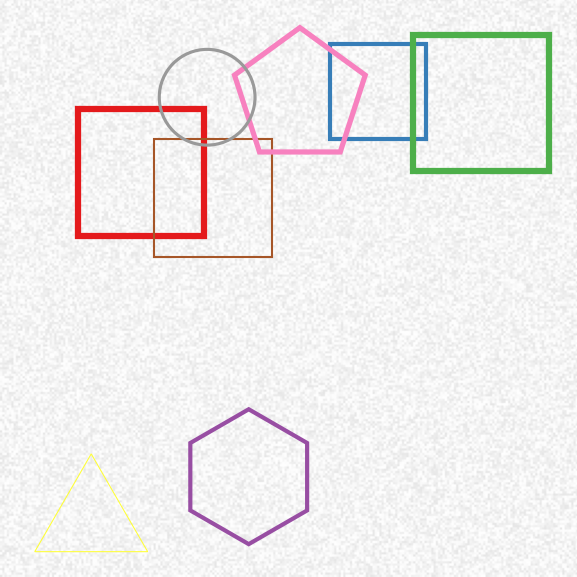[{"shape": "square", "thickness": 3, "radius": 0.55, "center": [0.245, 0.7]}, {"shape": "square", "thickness": 2, "radius": 0.41, "center": [0.655, 0.841]}, {"shape": "square", "thickness": 3, "radius": 0.59, "center": [0.834, 0.821]}, {"shape": "hexagon", "thickness": 2, "radius": 0.58, "center": [0.431, 0.174]}, {"shape": "triangle", "thickness": 0.5, "radius": 0.56, "center": [0.158, 0.1]}, {"shape": "square", "thickness": 1, "radius": 0.51, "center": [0.368, 0.657]}, {"shape": "pentagon", "thickness": 2.5, "radius": 0.6, "center": [0.519, 0.832]}, {"shape": "circle", "thickness": 1.5, "radius": 0.41, "center": [0.359, 0.831]}]